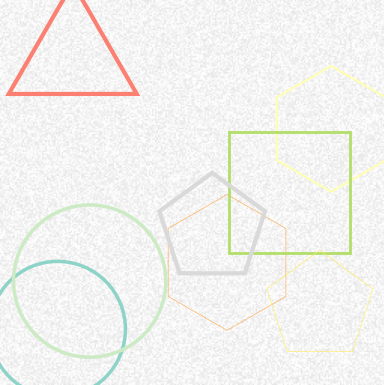[{"shape": "circle", "thickness": 2.5, "radius": 0.88, "center": [0.15, 0.145]}, {"shape": "hexagon", "thickness": 1.5, "radius": 0.82, "center": [0.86, 0.665]}, {"shape": "triangle", "thickness": 3, "radius": 0.96, "center": [0.189, 0.852]}, {"shape": "hexagon", "thickness": 0.5, "radius": 0.88, "center": [0.59, 0.318]}, {"shape": "square", "thickness": 2, "radius": 0.78, "center": [0.752, 0.5]}, {"shape": "pentagon", "thickness": 3, "radius": 0.72, "center": [0.551, 0.407]}, {"shape": "circle", "thickness": 2.5, "radius": 0.99, "center": [0.233, 0.27]}, {"shape": "pentagon", "thickness": 0.5, "radius": 0.73, "center": [0.831, 0.205]}]